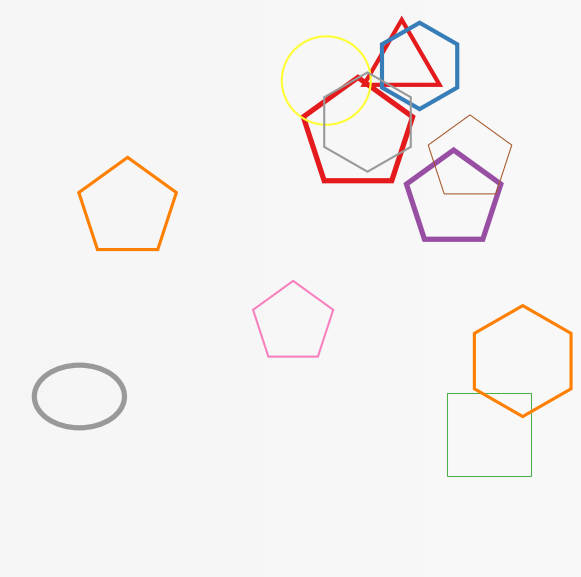[{"shape": "pentagon", "thickness": 2.5, "radius": 0.49, "center": [0.616, 0.766]}, {"shape": "triangle", "thickness": 2, "radius": 0.38, "center": [0.691, 0.89]}, {"shape": "hexagon", "thickness": 2, "radius": 0.37, "center": [0.722, 0.885]}, {"shape": "square", "thickness": 0.5, "radius": 0.36, "center": [0.842, 0.247]}, {"shape": "pentagon", "thickness": 2.5, "radius": 0.43, "center": [0.78, 0.654]}, {"shape": "hexagon", "thickness": 1.5, "radius": 0.48, "center": [0.899, 0.374]}, {"shape": "pentagon", "thickness": 1.5, "radius": 0.44, "center": [0.22, 0.638]}, {"shape": "circle", "thickness": 1, "radius": 0.38, "center": [0.561, 0.86]}, {"shape": "pentagon", "thickness": 0.5, "radius": 0.38, "center": [0.809, 0.725]}, {"shape": "pentagon", "thickness": 1, "radius": 0.36, "center": [0.504, 0.44]}, {"shape": "oval", "thickness": 2.5, "radius": 0.39, "center": [0.137, 0.313]}, {"shape": "hexagon", "thickness": 1, "radius": 0.43, "center": [0.632, 0.788]}]